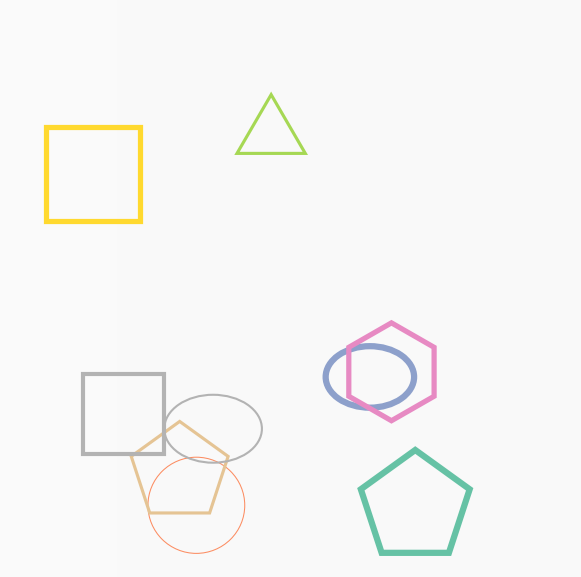[{"shape": "pentagon", "thickness": 3, "radius": 0.49, "center": [0.714, 0.121]}, {"shape": "circle", "thickness": 0.5, "radius": 0.42, "center": [0.338, 0.124]}, {"shape": "oval", "thickness": 3, "radius": 0.38, "center": [0.636, 0.346]}, {"shape": "hexagon", "thickness": 2.5, "radius": 0.42, "center": [0.673, 0.355]}, {"shape": "triangle", "thickness": 1.5, "radius": 0.34, "center": [0.466, 0.767]}, {"shape": "square", "thickness": 2.5, "radius": 0.4, "center": [0.159, 0.698]}, {"shape": "pentagon", "thickness": 1.5, "radius": 0.44, "center": [0.309, 0.182]}, {"shape": "oval", "thickness": 1, "radius": 0.42, "center": [0.367, 0.257]}, {"shape": "square", "thickness": 2, "radius": 0.35, "center": [0.212, 0.282]}]